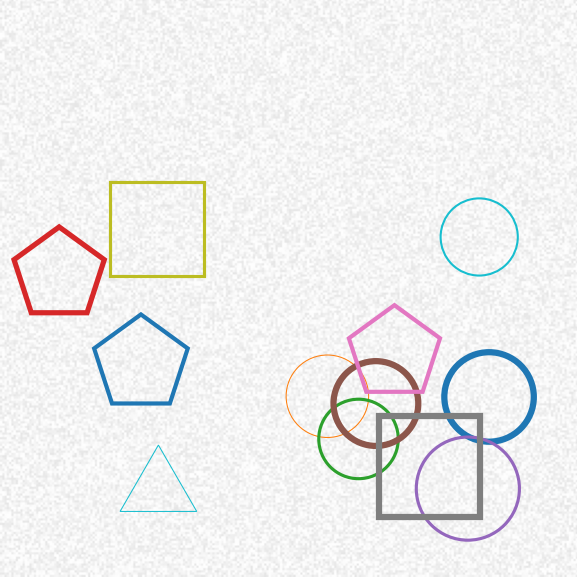[{"shape": "pentagon", "thickness": 2, "radius": 0.43, "center": [0.244, 0.369]}, {"shape": "circle", "thickness": 3, "radius": 0.39, "center": [0.847, 0.312]}, {"shape": "circle", "thickness": 0.5, "radius": 0.36, "center": [0.567, 0.313]}, {"shape": "circle", "thickness": 1.5, "radius": 0.34, "center": [0.621, 0.239]}, {"shape": "pentagon", "thickness": 2.5, "radius": 0.41, "center": [0.102, 0.524]}, {"shape": "circle", "thickness": 1.5, "radius": 0.45, "center": [0.81, 0.153]}, {"shape": "circle", "thickness": 3, "radius": 0.37, "center": [0.651, 0.3]}, {"shape": "pentagon", "thickness": 2, "radius": 0.41, "center": [0.683, 0.388]}, {"shape": "square", "thickness": 3, "radius": 0.44, "center": [0.744, 0.192]}, {"shape": "square", "thickness": 1.5, "radius": 0.41, "center": [0.272, 0.602]}, {"shape": "circle", "thickness": 1, "radius": 0.33, "center": [0.83, 0.589]}, {"shape": "triangle", "thickness": 0.5, "radius": 0.38, "center": [0.274, 0.152]}]